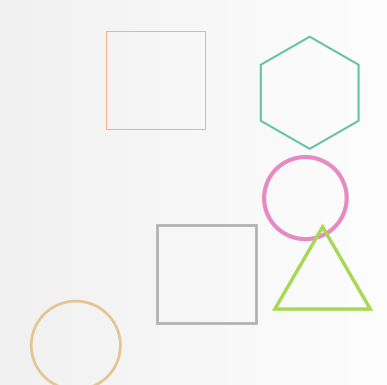[{"shape": "hexagon", "thickness": 1.5, "radius": 0.73, "center": [0.799, 0.759]}, {"shape": "square", "thickness": 0.5, "radius": 0.63, "center": [0.401, 0.792]}, {"shape": "circle", "thickness": 3, "radius": 0.53, "center": [0.788, 0.486]}, {"shape": "triangle", "thickness": 2.5, "radius": 0.71, "center": [0.833, 0.268]}, {"shape": "circle", "thickness": 2, "radius": 0.57, "center": [0.196, 0.103]}, {"shape": "square", "thickness": 2, "radius": 0.64, "center": [0.534, 0.288]}]